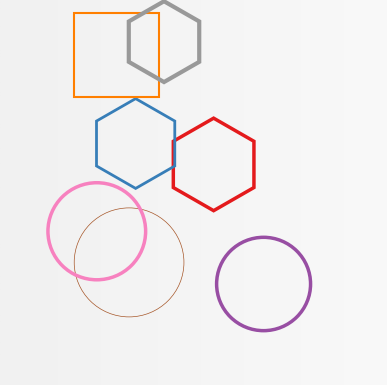[{"shape": "hexagon", "thickness": 2.5, "radius": 0.6, "center": [0.551, 0.573]}, {"shape": "hexagon", "thickness": 2, "radius": 0.58, "center": [0.35, 0.627]}, {"shape": "circle", "thickness": 2.5, "radius": 0.61, "center": [0.68, 0.262]}, {"shape": "square", "thickness": 1.5, "radius": 0.55, "center": [0.3, 0.857]}, {"shape": "circle", "thickness": 0.5, "radius": 0.71, "center": [0.333, 0.318]}, {"shape": "circle", "thickness": 2.5, "radius": 0.63, "center": [0.25, 0.399]}, {"shape": "hexagon", "thickness": 3, "radius": 0.52, "center": [0.423, 0.892]}]